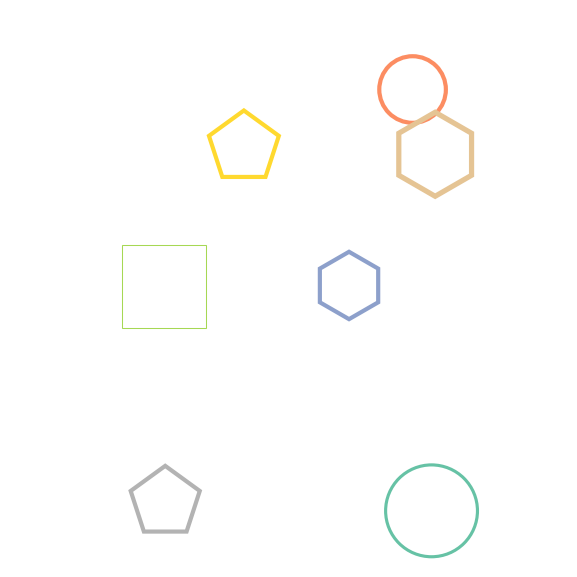[{"shape": "circle", "thickness": 1.5, "radius": 0.4, "center": [0.747, 0.115]}, {"shape": "circle", "thickness": 2, "radius": 0.29, "center": [0.714, 0.844]}, {"shape": "hexagon", "thickness": 2, "radius": 0.29, "center": [0.604, 0.505]}, {"shape": "square", "thickness": 0.5, "radius": 0.36, "center": [0.284, 0.503]}, {"shape": "pentagon", "thickness": 2, "radius": 0.32, "center": [0.422, 0.744]}, {"shape": "hexagon", "thickness": 2.5, "radius": 0.36, "center": [0.754, 0.732]}, {"shape": "pentagon", "thickness": 2, "radius": 0.31, "center": [0.286, 0.13]}]